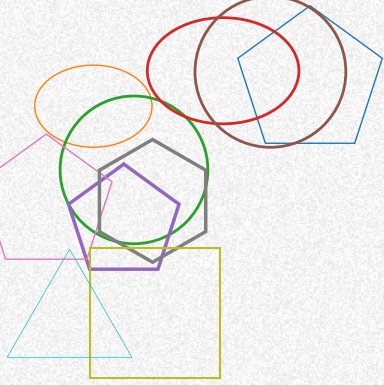[{"shape": "pentagon", "thickness": 1, "radius": 0.99, "center": [0.805, 0.788]}, {"shape": "oval", "thickness": 1, "radius": 0.76, "center": [0.243, 0.724]}, {"shape": "circle", "thickness": 2, "radius": 0.96, "center": [0.348, 0.559]}, {"shape": "oval", "thickness": 2, "radius": 0.98, "center": [0.58, 0.816]}, {"shape": "pentagon", "thickness": 2.5, "radius": 0.75, "center": [0.322, 0.423]}, {"shape": "circle", "thickness": 2, "radius": 0.98, "center": [0.702, 0.813]}, {"shape": "pentagon", "thickness": 1, "radius": 0.9, "center": [0.12, 0.472]}, {"shape": "hexagon", "thickness": 2.5, "radius": 0.8, "center": [0.396, 0.478]}, {"shape": "square", "thickness": 1.5, "radius": 0.84, "center": [0.402, 0.187]}, {"shape": "triangle", "thickness": 0.5, "radius": 0.94, "center": [0.181, 0.165]}]